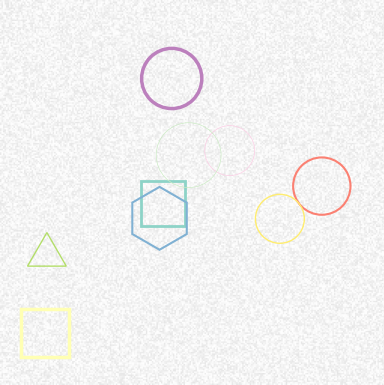[{"shape": "square", "thickness": 2, "radius": 0.29, "center": [0.424, 0.471]}, {"shape": "square", "thickness": 2.5, "radius": 0.31, "center": [0.118, 0.135]}, {"shape": "circle", "thickness": 1.5, "radius": 0.37, "center": [0.836, 0.517]}, {"shape": "hexagon", "thickness": 1.5, "radius": 0.41, "center": [0.414, 0.433]}, {"shape": "triangle", "thickness": 1, "radius": 0.29, "center": [0.122, 0.338]}, {"shape": "circle", "thickness": 0.5, "radius": 0.32, "center": [0.597, 0.609]}, {"shape": "circle", "thickness": 2.5, "radius": 0.39, "center": [0.446, 0.796]}, {"shape": "circle", "thickness": 0.5, "radius": 0.42, "center": [0.49, 0.597]}, {"shape": "circle", "thickness": 1, "radius": 0.32, "center": [0.727, 0.432]}]